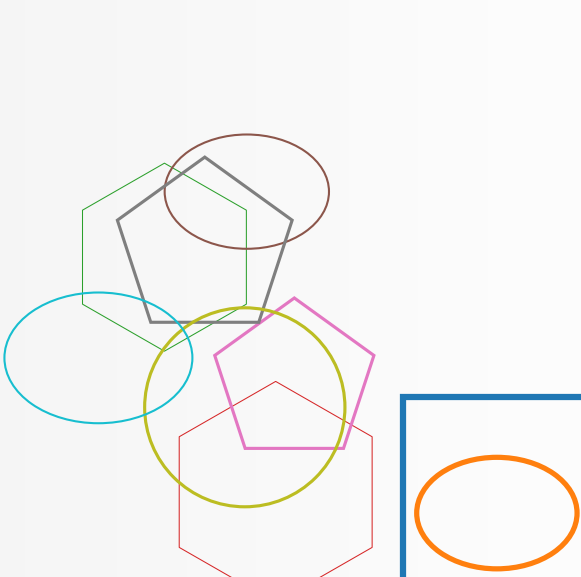[{"shape": "square", "thickness": 3, "radius": 0.8, "center": [0.853, 0.152]}, {"shape": "oval", "thickness": 2.5, "radius": 0.69, "center": [0.855, 0.111]}, {"shape": "hexagon", "thickness": 0.5, "radius": 0.81, "center": [0.283, 0.554]}, {"shape": "hexagon", "thickness": 0.5, "radius": 0.96, "center": [0.474, 0.147]}, {"shape": "oval", "thickness": 1, "radius": 0.71, "center": [0.425, 0.667]}, {"shape": "pentagon", "thickness": 1.5, "radius": 0.72, "center": [0.506, 0.339]}, {"shape": "pentagon", "thickness": 1.5, "radius": 0.79, "center": [0.352, 0.569]}, {"shape": "circle", "thickness": 1.5, "radius": 0.86, "center": [0.421, 0.294]}, {"shape": "oval", "thickness": 1, "radius": 0.81, "center": [0.169, 0.379]}]